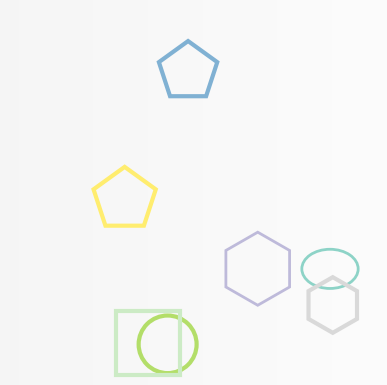[{"shape": "oval", "thickness": 2, "radius": 0.36, "center": [0.852, 0.302]}, {"shape": "hexagon", "thickness": 2, "radius": 0.47, "center": [0.665, 0.302]}, {"shape": "pentagon", "thickness": 3, "radius": 0.4, "center": [0.485, 0.814]}, {"shape": "circle", "thickness": 3, "radius": 0.37, "center": [0.433, 0.106]}, {"shape": "hexagon", "thickness": 3, "radius": 0.36, "center": [0.859, 0.208]}, {"shape": "square", "thickness": 3, "radius": 0.41, "center": [0.382, 0.109]}, {"shape": "pentagon", "thickness": 3, "radius": 0.42, "center": [0.322, 0.482]}]